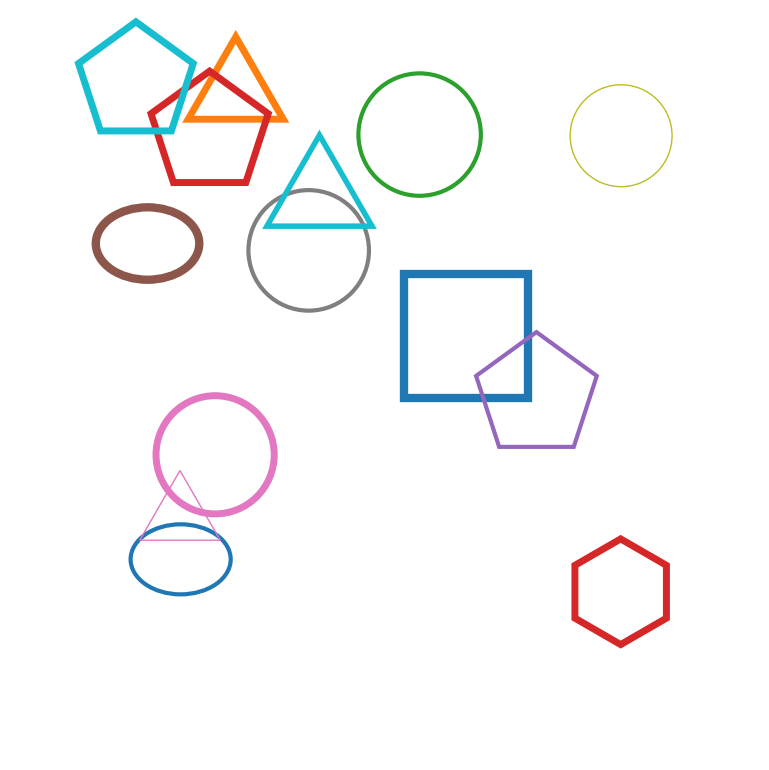[{"shape": "oval", "thickness": 1.5, "radius": 0.32, "center": [0.235, 0.274]}, {"shape": "square", "thickness": 3, "radius": 0.4, "center": [0.605, 0.564]}, {"shape": "triangle", "thickness": 2.5, "radius": 0.36, "center": [0.306, 0.881]}, {"shape": "circle", "thickness": 1.5, "radius": 0.4, "center": [0.545, 0.825]}, {"shape": "hexagon", "thickness": 2.5, "radius": 0.34, "center": [0.806, 0.231]}, {"shape": "pentagon", "thickness": 2.5, "radius": 0.4, "center": [0.272, 0.828]}, {"shape": "pentagon", "thickness": 1.5, "radius": 0.41, "center": [0.697, 0.486]}, {"shape": "oval", "thickness": 3, "radius": 0.34, "center": [0.192, 0.684]}, {"shape": "circle", "thickness": 2.5, "radius": 0.38, "center": [0.279, 0.409]}, {"shape": "triangle", "thickness": 0.5, "radius": 0.3, "center": [0.234, 0.329]}, {"shape": "circle", "thickness": 1.5, "radius": 0.39, "center": [0.401, 0.675]}, {"shape": "circle", "thickness": 0.5, "radius": 0.33, "center": [0.807, 0.824]}, {"shape": "pentagon", "thickness": 2.5, "radius": 0.39, "center": [0.177, 0.893]}, {"shape": "triangle", "thickness": 2, "radius": 0.39, "center": [0.415, 0.746]}]